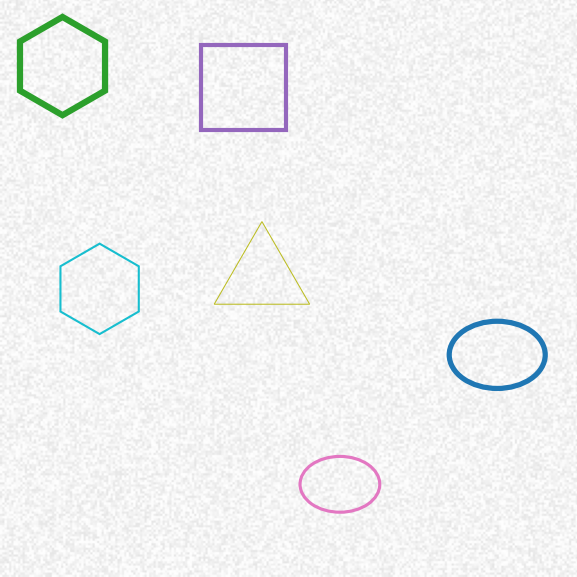[{"shape": "oval", "thickness": 2.5, "radius": 0.42, "center": [0.861, 0.385]}, {"shape": "hexagon", "thickness": 3, "radius": 0.43, "center": [0.108, 0.885]}, {"shape": "square", "thickness": 2, "radius": 0.37, "center": [0.421, 0.847]}, {"shape": "oval", "thickness": 1.5, "radius": 0.35, "center": [0.589, 0.161]}, {"shape": "triangle", "thickness": 0.5, "radius": 0.48, "center": [0.454, 0.52]}, {"shape": "hexagon", "thickness": 1, "radius": 0.39, "center": [0.172, 0.499]}]